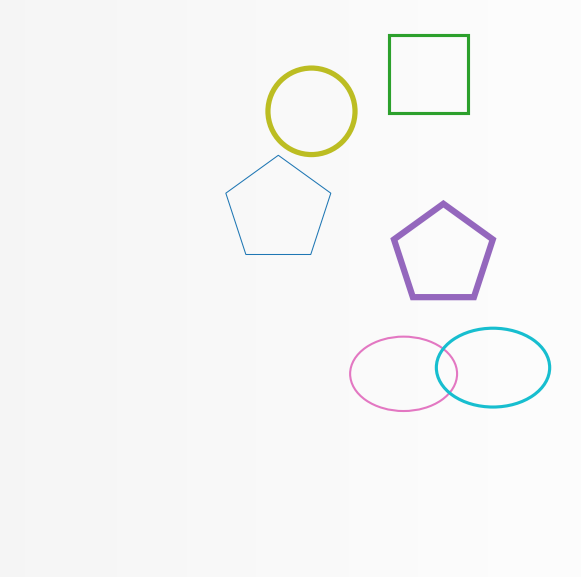[{"shape": "pentagon", "thickness": 0.5, "radius": 0.47, "center": [0.479, 0.635]}, {"shape": "square", "thickness": 1.5, "radius": 0.34, "center": [0.738, 0.871]}, {"shape": "pentagon", "thickness": 3, "radius": 0.45, "center": [0.763, 0.557]}, {"shape": "oval", "thickness": 1, "radius": 0.46, "center": [0.694, 0.352]}, {"shape": "circle", "thickness": 2.5, "radius": 0.37, "center": [0.536, 0.806]}, {"shape": "oval", "thickness": 1.5, "radius": 0.49, "center": [0.848, 0.363]}]